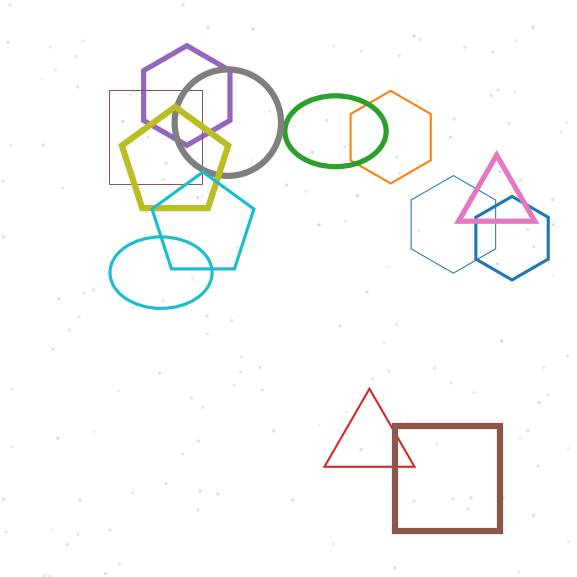[{"shape": "hexagon", "thickness": 1.5, "radius": 0.36, "center": [0.887, 0.587]}, {"shape": "hexagon", "thickness": 0.5, "radius": 0.42, "center": [0.785, 0.611]}, {"shape": "hexagon", "thickness": 1, "radius": 0.4, "center": [0.677, 0.762]}, {"shape": "oval", "thickness": 2.5, "radius": 0.44, "center": [0.581, 0.772]}, {"shape": "triangle", "thickness": 1, "radius": 0.45, "center": [0.64, 0.236]}, {"shape": "hexagon", "thickness": 2.5, "radius": 0.43, "center": [0.323, 0.834]}, {"shape": "square", "thickness": 3, "radius": 0.45, "center": [0.775, 0.171]}, {"shape": "square", "thickness": 0.5, "radius": 0.41, "center": [0.27, 0.762]}, {"shape": "triangle", "thickness": 2.5, "radius": 0.38, "center": [0.86, 0.654]}, {"shape": "circle", "thickness": 3, "radius": 0.46, "center": [0.395, 0.787]}, {"shape": "pentagon", "thickness": 3, "radius": 0.48, "center": [0.303, 0.717]}, {"shape": "pentagon", "thickness": 1.5, "radius": 0.46, "center": [0.351, 0.609]}, {"shape": "oval", "thickness": 1.5, "radius": 0.44, "center": [0.279, 0.527]}]